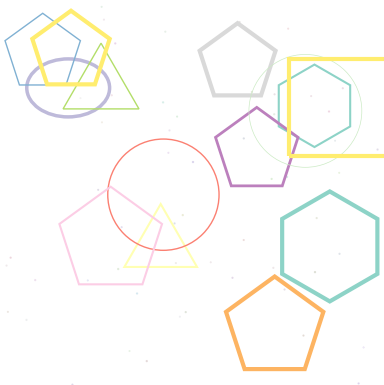[{"shape": "hexagon", "thickness": 3, "radius": 0.71, "center": [0.857, 0.36]}, {"shape": "hexagon", "thickness": 1.5, "radius": 0.54, "center": [0.817, 0.725]}, {"shape": "triangle", "thickness": 1.5, "radius": 0.54, "center": [0.417, 0.361]}, {"shape": "oval", "thickness": 2.5, "radius": 0.54, "center": [0.177, 0.772]}, {"shape": "circle", "thickness": 1, "radius": 0.72, "center": [0.424, 0.494]}, {"shape": "pentagon", "thickness": 1, "radius": 0.51, "center": [0.111, 0.863]}, {"shape": "pentagon", "thickness": 3, "radius": 0.66, "center": [0.713, 0.149]}, {"shape": "triangle", "thickness": 1, "radius": 0.57, "center": [0.262, 0.774]}, {"shape": "pentagon", "thickness": 1.5, "radius": 0.7, "center": [0.288, 0.375]}, {"shape": "pentagon", "thickness": 3, "radius": 0.52, "center": [0.617, 0.836]}, {"shape": "pentagon", "thickness": 2, "radius": 0.56, "center": [0.667, 0.608]}, {"shape": "circle", "thickness": 0.5, "radius": 0.73, "center": [0.793, 0.712]}, {"shape": "pentagon", "thickness": 3, "radius": 0.53, "center": [0.184, 0.866]}, {"shape": "square", "thickness": 3, "radius": 0.63, "center": [0.876, 0.721]}]